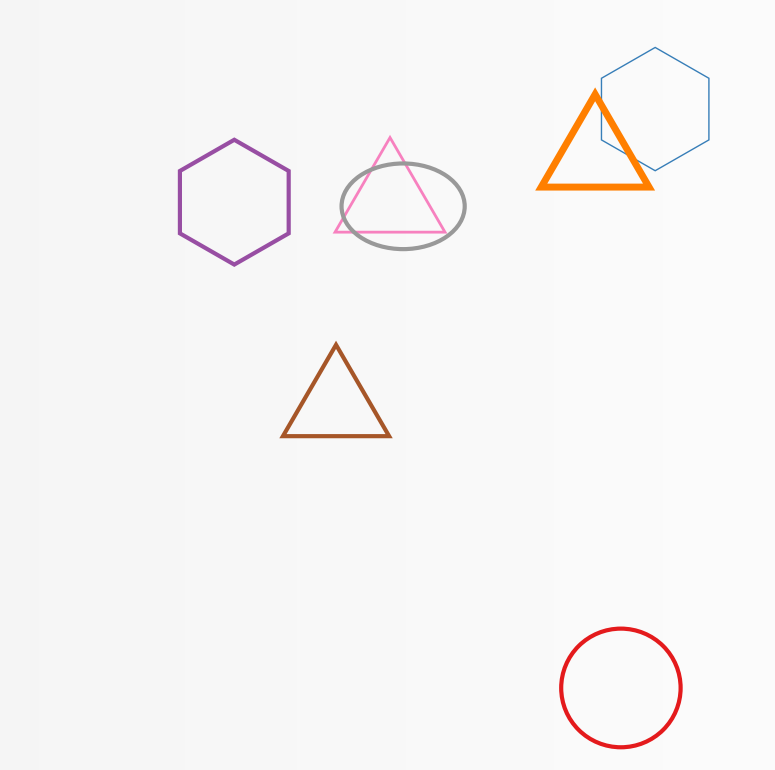[{"shape": "circle", "thickness": 1.5, "radius": 0.39, "center": [0.801, 0.107]}, {"shape": "hexagon", "thickness": 0.5, "radius": 0.4, "center": [0.845, 0.858]}, {"shape": "hexagon", "thickness": 1.5, "radius": 0.41, "center": [0.302, 0.737]}, {"shape": "triangle", "thickness": 2.5, "radius": 0.4, "center": [0.768, 0.797]}, {"shape": "triangle", "thickness": 1.5, "radius": 0.4, "center": [0.434, 0.473]}, {"shape": "triangle", "thickness": 1, "radius": 0.41, "center": [0.503, 0.739]}, {"shape": "oval", "thickness": 1.5, "radius": 0.4, "center": [0.52, 0.732]}]